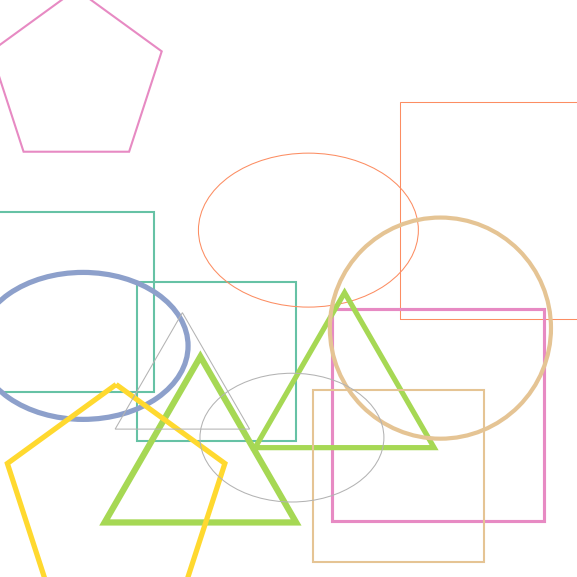[{"shape": "square", "thickness": 1, "radius": 0.78, "center": [0.11, 0.476]}, {"shape": "square", "thickness": 1, "radius": 0.69, "center": [0.375, 0.373]}, {"shape": "square", "thickness": 0.5, "radius": 0.94, "center": [0.881, 0.635]}, {"shape": "oval", "thickness": 0.5, "radius": 0.95, "center": [0.534, 0.601]}, {"shape": "oval", "thickness": 2.5, "radius": 0.91, "center": [0.144, 0.4]}, {"shape": "square", "thickness": 1.5, "radius": 0.92, "center": [0.759, 0.281]}, {"shape": "pentagon", "thickness": 1, "radius": 0.78, "center": [0.132, 0.862]}, {"shape": "triangle", "thickness": 2.5, "radius": 0.89, "center": [0.597, 0.313]}, {"shape": "triangle", "thickness": 3, "radius": 0.96, "center": [0.347, 0.19]}, {"shape": "pentagon", "thickness": 2.5, "radius": 0.99, "center": [0.201, 0.135]}, {"shape": "circle", "thickness": 2, "radius": 0.96, "center": [0.763, 0.431]}, {"shape": "square", "thickness": 1, "radius": 0.74, "center": [0.69, 0.175]}, {"shape": "triangle", "thickness": 0.5, "radius": 0.67, "center": [0.316, 0.323]}, {"shape": "oval", "thickness": 0.5, "radius": 0.8, "center": [0.506, 0.241]}]